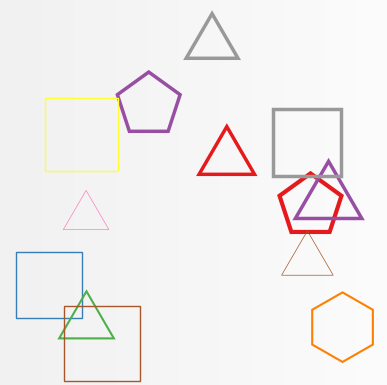[{"shape": "triangle", "thickness": 2.5, "radius": 0.41, "center": [0.585, 0.589]}, {"shape": "pentagon", "thickness": 3, "radius": 0.42, "center": [0.801, 0.466]}, {"shape": "square", "thickness": 1, "radius": 0.43, "center": [0.126, 0.259]}, {"shape": "triangle", "thickness": 1.5, "radius": 0.41, "center": [0.223, 0.162]}, {"shape": "triangle", "thickness": 2.5, "radius": 0.5, "center": [0.848, 0.482]}, {"shape": "pentagon", "thickness": 2.5, "radius": 0.43, "center": [0.384, 0.728]}, {"shape": "hexagon", "thickness": 1.5, "radius": 0.45, "center": [0.884, 0.15]}, {"shape": "square", "thickness": 1, "radius": 0.47, "center": [0.211, 0.65]}, {"shape": "triangle", "thickness": 0.5, "radius": 0.38, "center": [0.793, 0.324]}, {"shape": "square", "thickness": 1, "radius": 0.48, "center": [0.263, 0.108]}, {"shape": "triangle", "thickness": 0.5, "radius": 0.34, "center": [0.222, 0.437]}, {"shape": "square", "thickness": 2.5, "radius": 0.44, "center": [0.792, 0.63]}, {"shape": "triangle", "thickness": 2.5, "radius": 0.39, "center": [0.547, 0.887]}]